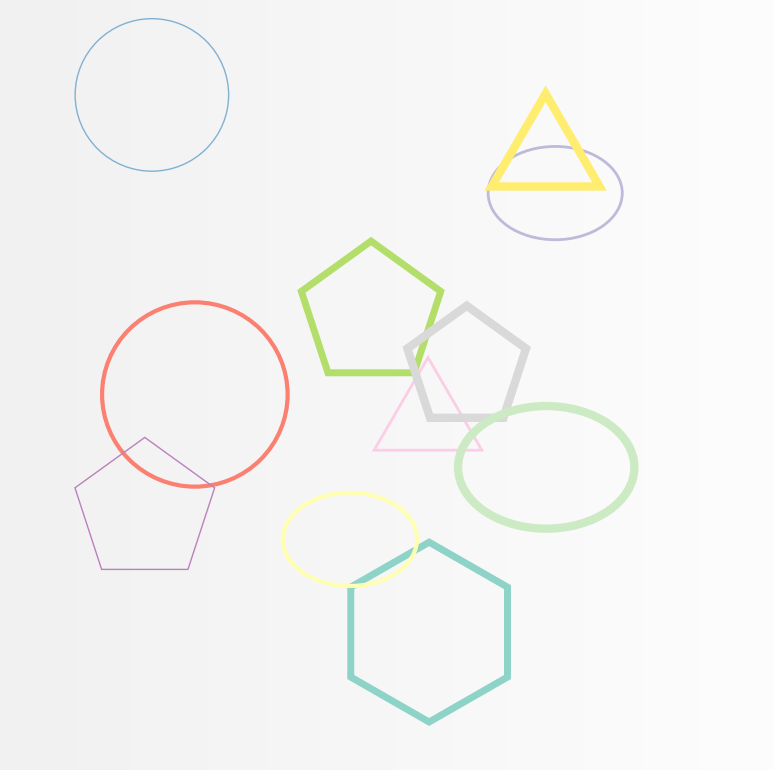[{"shape": "hexagon", "thickness": 2.5, "radius": 0.58, "center": [0.554, 0.179]}, {"shape": "oval", "thickness": 1.5, "radius": 0.43, "center": [0.451, 0.3]}, {"shape": "oval", "thickness": 1, "radius": 0.43, "center": [0.716, 0.749]}, {"shape": "circle", "thickness": 1.5, "radius": 0.6, "center": [0.251, 0.488]}, {"shape": "circle", "thickness": 0.5, "radius": 0.5, "center": [0.196, 0.877]}, {"shape": "pentagon", "thickness": 2.5, "radius": 0.47, "center": [0.479, 0.592]}, {"shape": "triangle", "thickness": 1, "radius": 0.4, "center": [0.552, 0.455]}, {"shape": "pentagon", "thickness": 3, "radius": 0.4, "center": [0.602, 0.523]}, {"shape": "pentagon", "thickness": 0.5, "radius": 0.47, "center": [0.187, 0.337]}, {"shape": "oval", "thickness": 3, "radius": 0.57, "center": [0.705, 0.393]}, {"shape": "triangle", "thickness": 3, "radius": 0.4, "center": [0.704, 0.798]}]